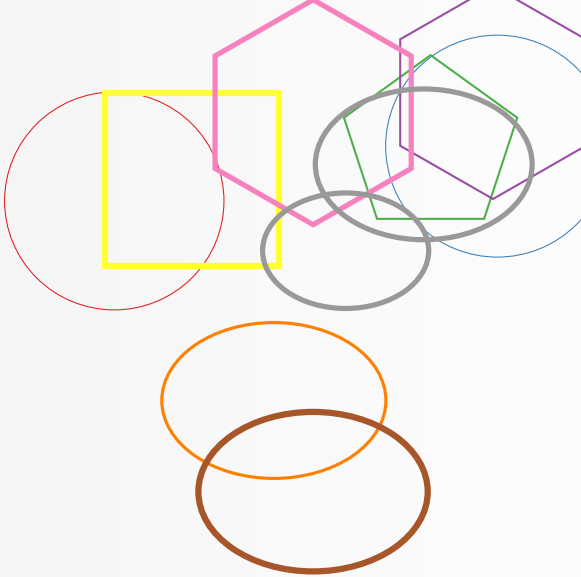[{"shape": "circle", "thickness": 0.5, "radius": 0.94, "center": [0.197, 0.651]}, {"shape": "circle", "thickness": 0.5, "radius": 0.96, "center": [0.856, 0.746]}, {"shape": "pentagon", "thickness": 1, "radius": 0.78, "center": [0.741, 0.747]}, {"shape": "hexagon", "thickness": 1, "radius": 0.92, "center": [0.848, 0.839]}, {"shape": "oval", "thickness": 1.5, "radius": 0.96, "center": [0.471, 0.306]}, {"shape": "square", "thickness": 3, "radius": 0.75, "center": [0.331, 0.688]}, {"shape": "oval", "thickness": 3, "radius": 0.99, "center": [0.539, 0.148]}, {"shape": "hexagon", "thickness": 2.5, "radius": 0.97, "center": [0.539, 0.805]}, {"shape": "oval", "thickness": 2.5, "radius": 0.93, "center": [0.729, 0.715]}, {"shape": "oval", "thickness": 2.5, "radius": 0.71, "center": [0.595, 0.565]}]